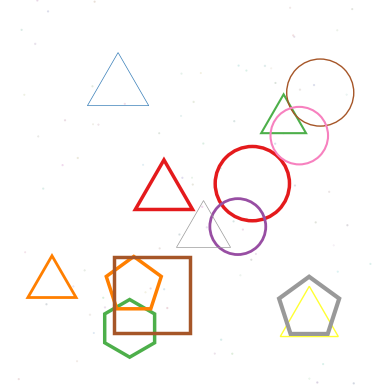[{"shape": "circle", "thickness": 2.5, "radius": 0.48, "center": [0.655, 0.523]}, {"shape": "triangle", "thickness": 2.5, "radius": 0.43, "center": [0.426, 0.499]}, {"shape": "triangle", "thickness": 0.5, "radius": 0.46, "center": [0.307, 0.772]}, {"shape": "hexagon", "thickness": 2.5, "radius": 0.37, "center": [0.337, 0.147]}, {"shape": "triangle", "thickness": 1.5, "radius": 0.34, "center": [0.737, 0.688]}, {"shape": "circle", "thickness": 2, "radius": 0.36, "center": [0.618, 0.411]}, {"shape": "triangle", "thickness": 2, "radius": 0.36, "center": [0.135, 0.263]}, {"shape": "pentagon", "thickness": 2.5, "radius": 0.38, "center": [0.347, 0.259]}, {"shape": "triangle", "thickness": 1, "radius": 0.44, "center": [0.803, 0.169]}, {"shape": "circle", "thickness": 1, "radius": 0.44, "center": [0.832, 0.76]}, {"shape": "square", "thickness": 2.5, "radius": 0.49, "center": [0.395, 0.233]}, {"shape": "circle", "thickness": 1.5, "radius": 0.37, "center": [0.777, 0.648]}, {"shape": "pentagon", "thickness": 3, "radius": 0.41, "center": [0.803, 0.199]}, {"shape": "triangle", "thickness": 0.5, "radius": 0.41, "center": [0.529, 0.398]}]